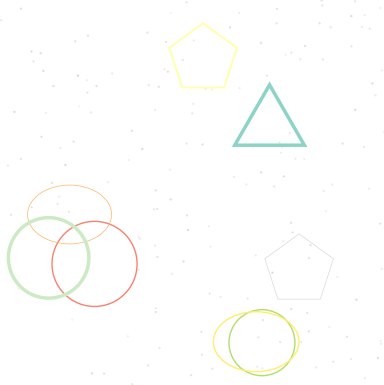[{"shape": "triangle", "thickness": 2.5, "radius": 0.52, "center": [0.7, 0.675]}, {"shape": "pentagon", "thickness": 1.5, "radius": 0.46, "center": [0.528, 0.847]}, {"shape": "circle", "thickness": 1, "radius": 0.55, "center": [0.246, 0.315]}, {"shape": "oval", "thickness": 0.5, "radius": 0.55, "center": [0.181, 0.443]}, {"shape": "circle", "thickness": 1, "radius": 0.43, "center": [0.68, 0.11]}, {"shape": "pentagon", "thickness": 0.5, "radius": 0.47, "center": [0.777, 0.299]}, {"shape": "circle", "thickness": 2.5, "radius": 0.52, "center": [0.126, 0.33]}, {"shape": "oval", "thickness": 1, "radius": 0.56, "center": [0.665, 0.112]}]